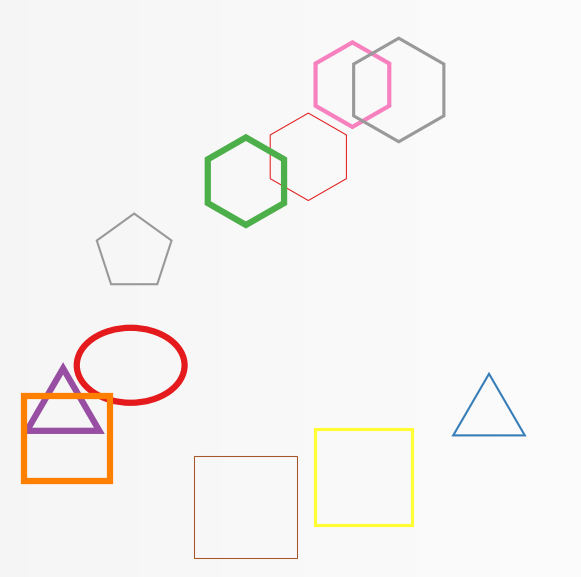[{"shape": "oval", "thickness": 3, "radius": 0.46, "center": [0.225, 0.367]}, {"shape": "hexagon", "thickness": 0.5, "radius": 0.38, "center": [0.53, 0.728]}, {"shape": "triangle", "thickness": 1, "radius": 0.36, "center": [0.841, 0.281]}, {"shape": "hexagon", "thickness": 3, "radius": 0.38, "center": [0.423, 0.685]}, {"shape": "triangle", "thickness": 3, "radius": 0.36, "center": [0.109, 0.289]}, {"shape": "square", "thickness": 3, "radius": 0.37, "center": [0.116, 0.24]}, {"shape": "square", "thickness": 1.5, "radius": 0.42, "center": [0.626, 0.173]}, {"shape": "square", "thickness": 0.5, "radius": 0.44, "center": [0.423, 0.122]}, {"shape": "hexagon", "thickness": 2, "radius": 0.37, "center": [0.606, 0.853]}, {"shape": "hexagon", "thickness": 1.5, "radius": 0.45, "center": [0.686, 0.843]}, {"shape": "pentagon", "thickness": 1, "radius": 0.34, "center": [0.231, 0.562]}]